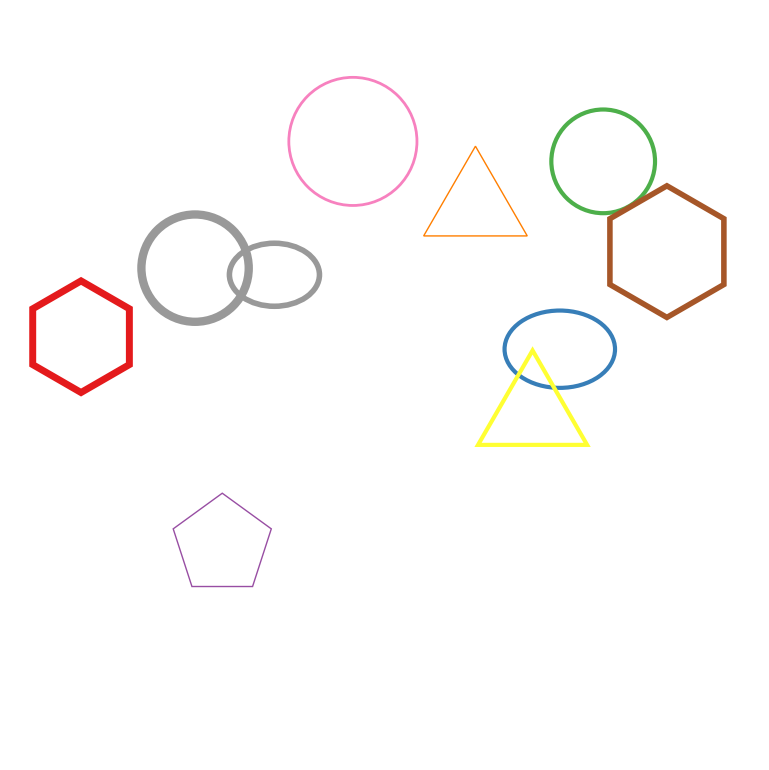[{"shape": "hexagon", "thickness": 2.5, "radius": 0.36, "center": [0.105, 0.563]}, {"shape": "oval", "thickness": 1.5, "radius": 0.36, "center": [0.727, 0.546]}, {"shape": "circle", "thickness": 1.5, "radius": 0.34, "center": [0.783, 0.79]}, {"shape": "pentagon", "thickness": 0.5, "radius": 0.33, "center": [0.289, 0.292]}, {"shape": "triangle", "thickness": 0.5, "radius": 0.39, "center": [0.617, 0.732]}, {"shape": "triangle", "thickness": 1.5, "radius": 0.41, "center": [0.692, 0.463]}, {"shape": "hexagon", "thickness": 2, "radius": 0.43, "center": [0.866, 0.673]}, {"shape": "circle", "thickness": 1, "radius": 0.42, "center": [0.458, 0.816]}, {"shape": "oval", "thickness": 2, "radius": 0.29, "center": [0.356, 0.643]}, {"shape": "circle", "thickness": 3, "radius": 0.35, "center": [0.253, 0.652]}]